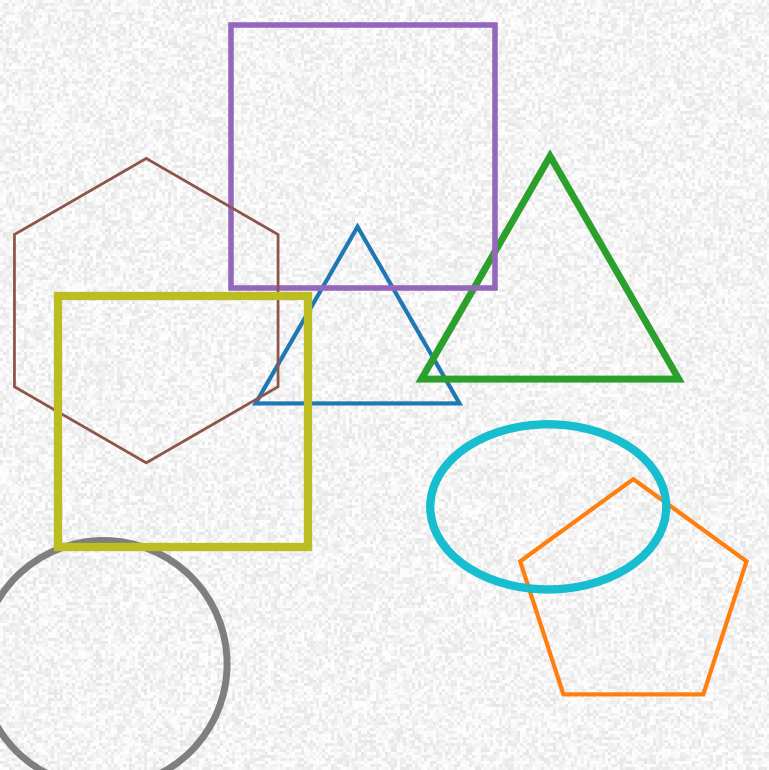[{"shape": "triangle", "thickness": 1.5, "radius": 0.76, "center": [0.464, 0.553]}, {"shape": "pentagon", "thickness": 1.5, "radius": 0.77, "center": [0.823, 0.223]}, {"shape": "triangle", "thickness": 2.5, "radius": 0.97, "center": [0.714, 0.604]}, {"shape": "square", "thickness": 2, "radius": 0.86, "center": [0.472, 0.797]}, {"shape": "hexagon", "thickness": 1, "radius": 0.99, "center": [0.19, 0.597]}, {"shape": "circle", "thickness": 2.5, "radius": 0.8, "center": [0.135, 0.138]}, {"shape": "square", "thickness": 3, "radius": 0.81, "center": [0.238, 0.453]}, {"shape": "oval", "thickness": 3, "radius": 0.77, "center": [0.712, 0.342]}]